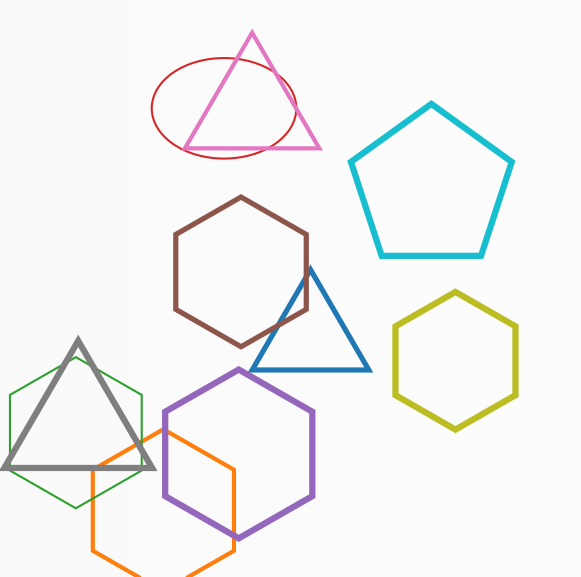[{"shape": "triangle", "thickness": 2.5, "radius": 0.58, "center": [0.534, 0.416]}, {"shape": "hexagon", "thickness": 2, "radius": 0.7, "center": [0.281, 0.116]}, {"shape": "hexagon", "thickness": 1, "radius": 0.65, "center": [0.13, 0.25]}, {"shape": "oval", "thickness": 1, "radius": 0.62, "center": [0.385, 0.812]}, {"shape": "hexagon", "thickness": 3, "radius": 0.73, "center": [0.411, 0.213]}, {"shape": "hexagon", "thickness": 2.5, "radius": 0.65, "center": [0.415, 0.528]}, {"shape": "triangle", "thickness": 2, "radius": 0.67, "center": [0.434, 0.809]}, {"shape": "triangle", "thickness": 3, "radius": 0.73, "center": [0.135, 0.262]}, {"shape": "hexagon", "thickness": 3, "radius": 0.6, "center": [0.784, 0.374]}, {"shape": "pentagon", "thickness": 3, "radius": 0.73, "center": [0.742, 0.674]}]